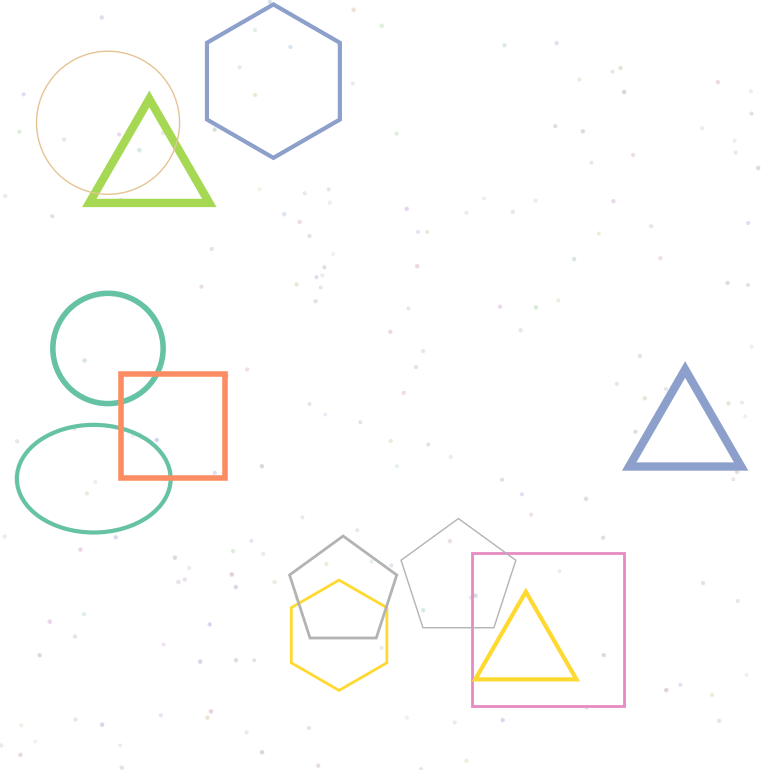[{"shape": "circle", "thickness": 2, "radius": 0.36, "center": [0.14, 0.547]}, {"shape": "oval", "thickness": 1.5, "radius": 0.5, "center": [0.122, 0.378]}, {"shape": "square", "thickness": 2, "radius": 0.34, "center": [0.225, 0.447]}, {"shape": "hexagon", "thickness": 1.5, "radius": 0.5, "center": [0.355, 0.895]}, {"shape": "triangle", "thickness": 3, "radius": 0.42, "center": [0.89, 0.436]}, {"shape": "square", "thickness": 1, "radius": 0.49, "center": [0.712, 0.182]}, {"shape": "triangle", "thickness": 3, "radius": 0.45, "center": [0.194, 0.781]}, {"shape": "triangle", "thickness": 1.5, "radius": 0.38, "center": [0.683, 0.156]}, {"shape": "hexagon", "thickness": 1, "radius": 0.36, "center": [0.44, 0.175]}, {"shape": "circle", "thickness": 0.5, "radius": 0.46, "center": [0.14, 0.841]}, {"shape": "pentagon", "thickness": 1, "radius": 0.37, "center": [0.446, 0.231]}, {"shape": "pentagon", "thickness": 0.5, "radius": 0.39, "center": [0.595, 0.248]}]